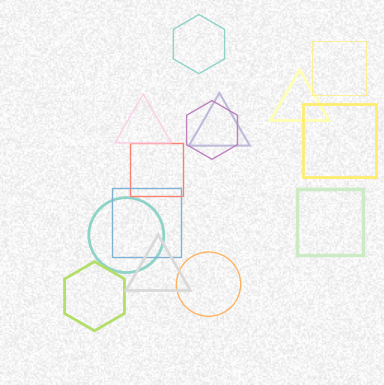[{"shape": "hexagon", "thickness": 1, "radius": 0.38, "center": [0.517, 0.885]}, {"shape": "circle", "thickness": 2, "radius": 0.49, "center": [0.328, 0.389]}, {"shape": "triangle", "thickness": 2, "radius": 0.44, "center": [0.778, 0.731]}, {"shape": "triangle", "thickness": 1.5, "radius": 0.46, "center": [0.57, 0.667]}, {"shape": "square", "thickness": 1, "radius": 0.34, "center": [0.406, 0.56]}, {"shape": "square", "thickness": 1, "radius": 0.45, "center": [0.38, 0.422]}, {"shape": "circle", "thickness": 1, "radius": 0.42, "center": [0.542, 0.262]}, {"shape": "hexagon", "thickness": 2, "radius": 0.45, "center": [0.246, 0.231]}, {"shape": "triangle", "thickness": 1, "radius": 0.42, "center": [0.372, 0.671]}, {"shape": "triangle", "thickness": 2, "radius": 0.48, "center": [0.411, 0.294]}, {"shape": "hexagon", "thickness": 1, "radius": 0.38, "center": [0.551, 0.662]}, {"shape": "square", "thickness": 2.5, "radius": 0.43, "center": [0.857, 0.424]}, {"shape": "square", "thickness": 2, "radius": 0.47, "center": [0.882, 0.635]}, {"shape": "square", "thickness": 0.5, "radius": 0.35, "center": [0.88, 0.824]}]